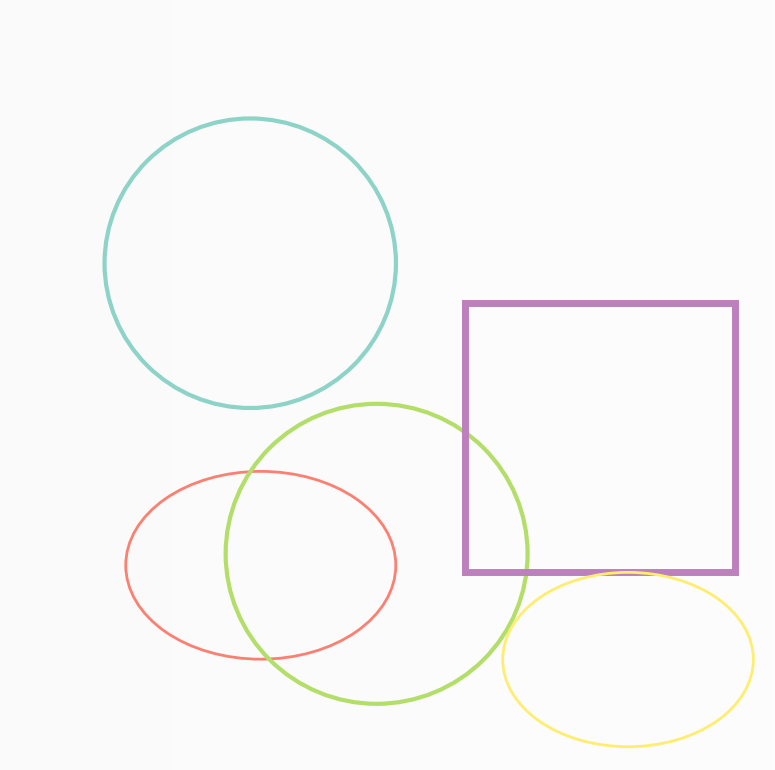[{"shape": "circle", "thickness": 1.5, "radius": 0.94, "center": [0.323, 0.658]}, {"shape": "oval", "thickness": 1, "radius": 0.87, "center": [0.336, 0.266]}, {"shape": "circle", "thickness": 1.5, "radius": 0.97, "center": [0.486, 0.281]}, {"shape": "square", "thickness": 2.5, "radius": 0.87, "center": [0.774, 0.432]}, {"shape": "oval", "thickness": 1, "radius": 0.81, "center": [0.81, 0.143]}]